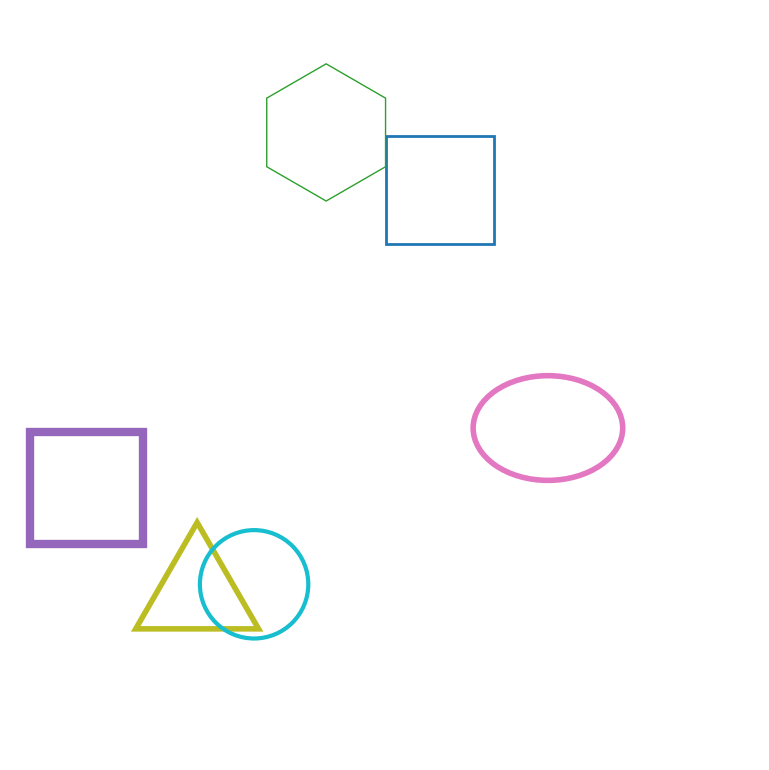[{"shape": "square", "thickness": 1, "radius": 0.35, "center": [0.571, 0.753]}, {"shape": "hexagon", "thickness": 0.5, "radius": 0.45, "center": [0.424, 0.828]}, {"shape": "square", "thickness": 3, "radius": 0.37, "center": [0.112, 0.366]}, {"shape": "oval", "thickness": 2, "radius": 0.49, "center": [0.712, 0.444]}, {"shape": "triangle", "thickness": 2, "radius": 0.46, "center": [0.256, 0.229]}, {"shape": "circle", "thickness": 1.5, "radius": 0.35, "center": [0.33, 0.241]}]